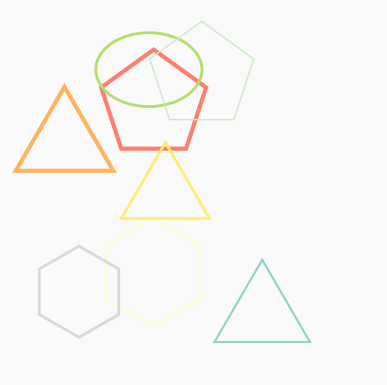[{"shape": "triangle", "thickness": 1.5, "radius": 0.71, "center": [0.677, 0.183]}, {"shape": "hexagon", "thickness": 1, "radius": 0.7, "center": [0.395, 0.293]}, {"shape": "pentagon", "thickness": 3, "radius": 0.71, "center": [0.397, 0.729]}, {"shape": "triangle", "thickness": 3, "radius": 0.73, "center": [0.166, 0.629]}, {"shape": "oval", "thickness": 2, "radius": 0.69, "center": [0.384, 0.819]}, {"shape": "hexagon", "thickness": 2, "radius": 0.59, "center": [0.204, 0.242]}, {"shape": "pentagon", "thickness": 1, "radius": 0.71, "center": [0.521, 0.803]}, {"shape": "triangle", "thickness": 2, "radius": 0.66, "center": [0.427, 0.498]}]